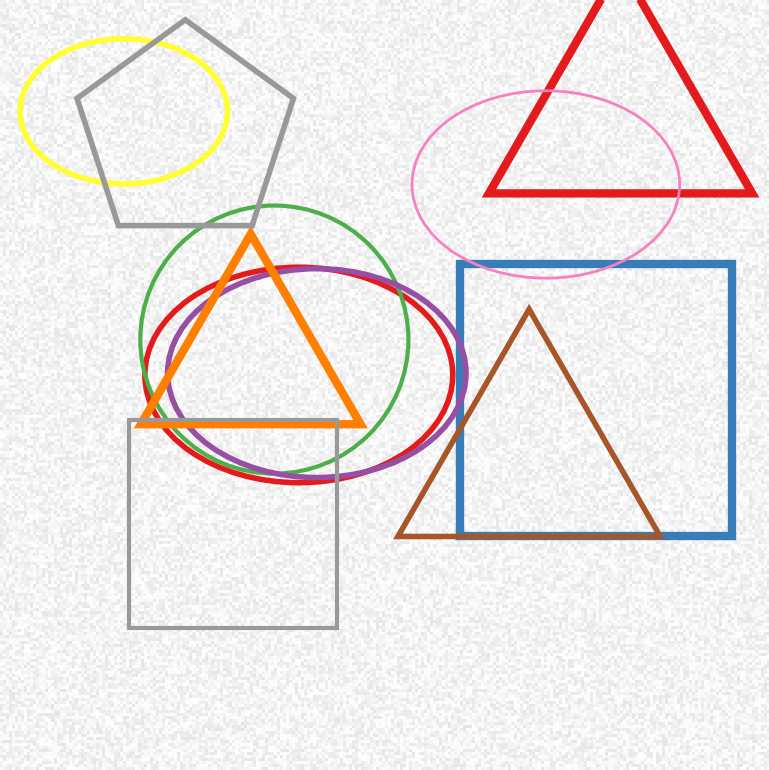[{"shape": "triangle", "thickness": 3, "radius": 0.99, "center": [0.806, 0.848]}, {"shape": "oval", "thickness": 2, "radius": 1.0, "center": [0.388, 0.513]}, {"shape": "square", "thickness": 3, "radius": 0.88, "center": [0.774, 0.48]}, {"shape": "circle", "thickness": 1.5, "radius": 0.87, "center": [0.356, 0.559]}, {"shape": "oval", "thickness": 2, "radius": 0.97, "center": [0.411, 0.515]}, {"shape": "triangle", "thickness": 3, "radius": 0.82, "center": [0.326, 0.531]}, {"shape": "oval", "thickness": 2, "radius": 0.67, "center": [0.161, 0.855]}, {"shape": "triangle", "thickness": 2, "radius": 0.98, "center": [0.687, 0.402]}, {"shape": "oval", "thickness": 1, "radius": 0.87, "center": [0.709, 0.76]}, {"shape": "square", "thickness": 1.5, "radius": 0.68, "center": [0.303, 0.32]}, {"shape": "pentagon", "thickness": 2, "radius": 0.74, "center": [0.241, 0.827]}]